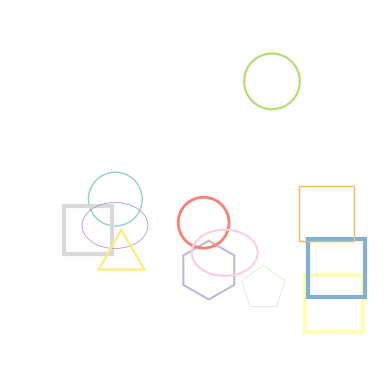[{"shape": "circle", "thickness": 1, "radius": 0.35, "center": [0.3, 0.483]}, {"shape": "square", "thickness": 3, "radius": 0.37, "center": [0.867, 0.212]}, {"shape": "hexagon", "thickness": 1.5, "radius": 0.38, "center": [0.542, 0.298]}, {"shape": "circle", "thickness": 2, "radius": 0.33, "center": [0.529, 0.422]}, {"shape": "square", "thickness": 3, "radius": 0.38, "center": [0.874, 0.303]}, {"shape": "square", "thickness": 1, "radius": 0.36, "center": [0.849, 0.445]}, {"shape": "circle", "thickness": 1.5, "radius": 0.36, "center": [0.706, 0.789]}, {"shape": "oval", "thickness": 1.5, "radius": 0.43, "center": [0.584, 0.343]}, {"shape": "square", "thickness": 3, "radius": 0.31, "center": [0.228, 0.401]}, {"shape": "oval", "thickness": 0.5, "radius": 0.43, "center": [0.299, 0.414]}, {"shape": "pentagon", "thickness": 0.5, "radius": 0.3, "center": [0.684, 0.252]}, {"shape": "triangle", "thickness": 1.5, "radius": 0.34, "center": [0.315, 0.334]}]